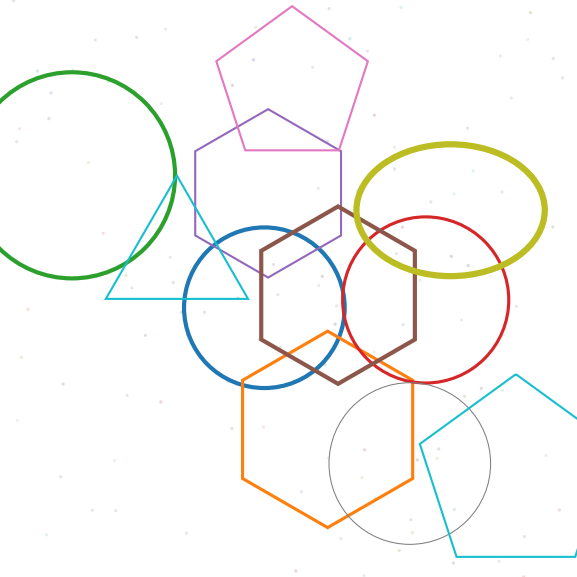[{"shape": "circle", "thickness": 2, "radius": 0.7, "center": [0.458, 0.466]}, {"shape": "hexagon", "thickness": 1.5, "radius": 0.85, "center": [0.567, 0.256]}, {"shape": "circle", "thickness": 2, "radius": 0.89, "center": [0.125, 0.696]}, {"shape": "circle", "thickness": 1.5, "radius": 0.72, "center": [0.737, 0.48]}, {"shape": "hexagon", "thickness": 1, "radius": 0.73, "center": [0.464, 0.664]}, {"shape": "hexagon", "thickness": 2, "radius": 0.77, "center": [0.585, 0.488]}, {"shape": "pentagon", "thickness": 1, "radius": 0.69, "center": [0.506, 0.85]}, {"shape": "circle", "thickness": 0.5, "radius": 0.7, "center": [0.71, 0.196]}, {"shape": "oval", "thickness": 3, "radius": 0.82, "center": [0.78, 0.635]}, {"shape": "triangle", "thickness": 1, "radius": 0.71, "center": [0.306, 0.553]}, {"shape": "pentagon", "thickness": 1, "radius": 0.87, "center": [0.893, 0.176]}]